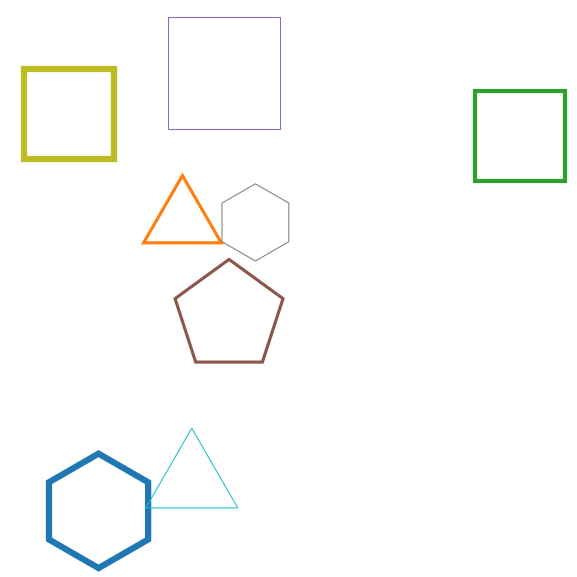[{"shape": "hexagon", "thickness": 3, "radius": 0.5, "center": [0.171, 0.115]}, {"shape": "triangle", "thickness": 1.5, "radius": 0.39, "center": [0.316, 0.618]}, {"shape": "square", "thickness": 2, "radius": 0.39, "center": [0.9, 0.764]}, {"shape": "square", "thickness": 0.5, "radius": 0.49, "center": [0.388, 0.872]}, {"shape": "pentagon", "thickness": 1.5, "radius": 0.49, "center": [0.397, 0.452]}, {"shape": "hexagon", "thickness": 0.5, "radius": 0.33, "center": [0.442, 0.614]}, {"shape": "square", "thickness": 3, "radius": 0.39, "center": [0.119, 0.802]}, {"shape": "triangle", "thickness": 0.5, "radius": 0.46, "center": [0.332, 0.166]}]